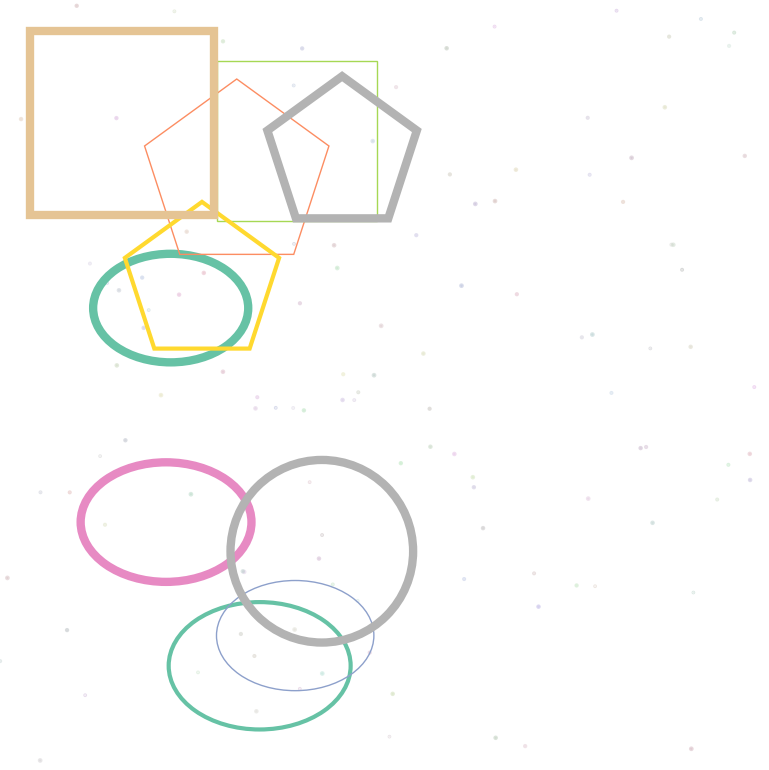[{"shape": "oval", "thickness": 1.5, "radius": 0.59, "center": [0.337, 0.135]}, {"shape": "oval", "thickness": 3, "radius": 0.5, "center": [0.222, 0.6]}, {"shape": "pentagon", "thickness": 0.5, "radius": 0.63, "center": [0.307, 0.771]}, {"shape": "oval", "thickness": 0.5, "radius": 0.51, "center": [0.383, 0.175]}, {"shape": "oval", "thickness": 3, "radius": 0.55, "center": [0.216, 0.322]}, {"shape": "square", "thickness": 0.5, "radius": 0.52, "center": [0.386, 0.817]}, {"shape": "pentagon", "thickness": 1.5, "radius": 0.53, "center": [0.262, 0.632]}, {"shape": "square", "thickness": 3, "radius": 0.6, "center": [0.158, 0.84]}, {"shape": "pentagon", "thickness": 3, "radius": 0.51, "center": [0.444, 0.799]}, {"shape": "circle", "thickness": 3, "radius": 0.59, "center": [0.418, 0.284]}]